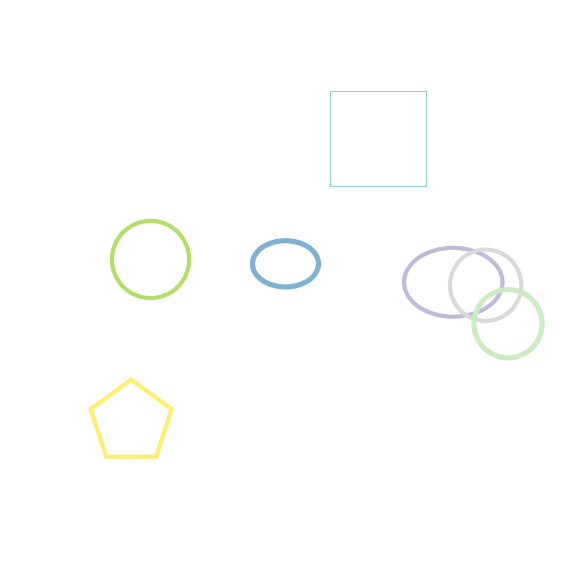[{"shape": "square", "thickness": 0.5, "radius": 0.41, "center": [0.655, 0.759]}, {"shape": "oval", "thickness": 2, "radius": 0.43, "center": [0.785, 0.51]}, {"shape": "oval", "thickness": 2.5, "radius": 0.29, "center": [0.494, 0.542]}, {"shape": "circle", "thickness": 2, "radius": 0.33, "center": [0.261, 0.55]}, {"shape": "circle", "thickness": 2, "radius": 0.31, "center": [0.841, 0.505]}, {"shape": "circle", "thickness": 2.5, "radius": 0.3, "center": [0.88, 0.439]}, {"shape": "pentagon", "thickness": 2, "radius": 0.37, "center": [0.227, 0.268]}]